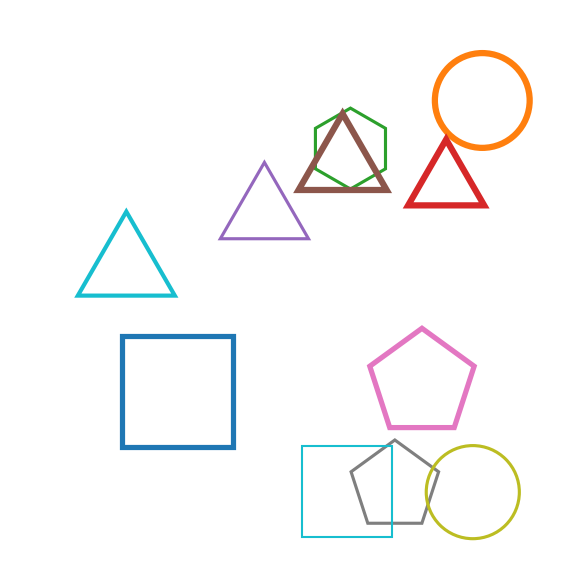[{"shape": "square", "thickness": 2.5, "radius": 0.48, "center": [0.308, 0.32]}, {"shape": "circle", "thickness": 3, "radius": 0.41, "center": [0.835, 0.825]}, {"shape": "hexagon", "thickness": 1.5, "radius": 0.35, "center": [0.607, 0.742]}, {"shape": "triangle", "thickness": 3, "radius": 0.38, "center": [0.773, 0.682]}, {"shape": "triangle", "thickness": 1.5, "radius": 0.44, "center": [0.458, 0.63]}, {"shape": "triangle", "thickness": 3, "radius": 0.44, "center": [0.593, 0.714]}, {"shape": "pentagon", "thickness": 2.5, "radius": 0.48, "center": [0.731, 0.336]}, {"shape": "pentagon", "thickness": 1.5, "radius": 0.4, "center": [0.684, 0.158]}, {"shape": "circle", "thickness": 1.5, "radius": 0.4, "center": [0.819, 0.147]}, {"shape": "square", "thickness": 1, "radius": 0.39, "center": [0.601, 0.148]}, {"shape": "triangle", "thickness": 2, "radius": 0.48, "center": [0.219, 0.536]}]